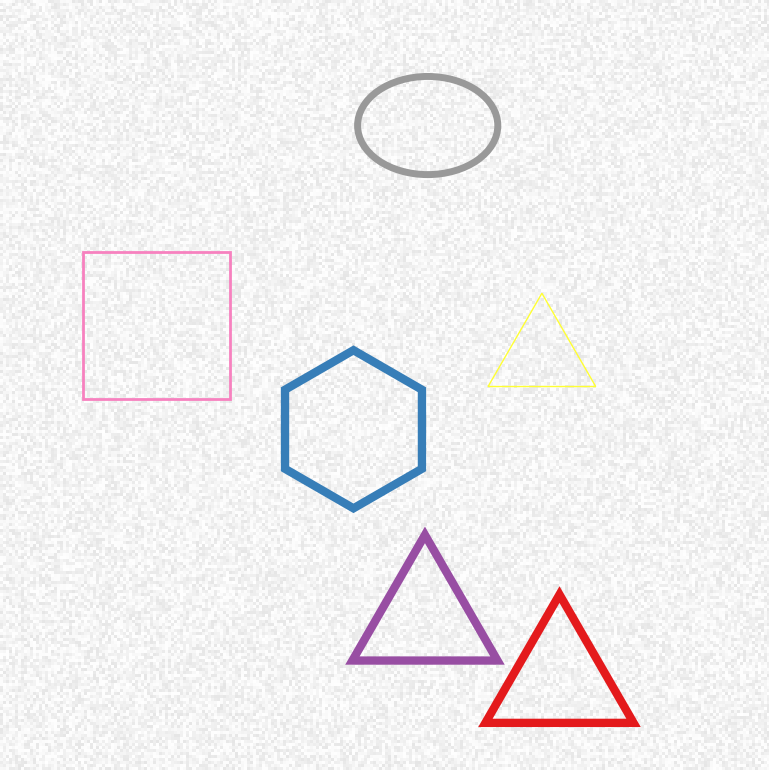[{"shape": "triangle", "thickness": 3, "radius": 0.56, "center": [0.727, 0.117]}, {"shape": "hexagon", "thickness": 3, "radius": 0.51, "center": [0.459, 0.443]}, {"shape": "triangle", "thickness": 3, "radius": 0.54, "center": [0.552, 0.197]}, {"shape": "triangle", "thickness": 0.5, "radius": 0.4, "center": [0.704, 0.538]}, {"shape": "square", "thickness": 1, "radius": 0.48, "center": [0.203, 0.577]}, {"shape": "oval", "thickness": 2.5, "radius": 0.46, "center": [0.555, 0.837]}]